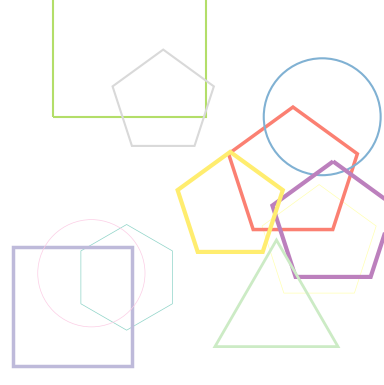[{"shape": "hexagon", "thickness": 0.5, "radius": 0.69, "center": [0.329, 0.28]}, {"shape": "pentagon", "thickness": 0.5, "radius": 0.78, "center": [0.829, 0.365]}, {"shape": "square", "thickness": 2.5, "radius": 0.77, "center": [0.188, 0.204]}, {"shape": "pentagon", "thickness": 2.5, "radius": 0.88, "center": [0.761, 0.546]}, {"shape": "circle", "thickness": 1.5, "radius": 0.76, "center": [0.837, 0.697]}, {"shape": "square", "thickness": 1.5, "radius": 0.99, "center": [0.336, 0.894]}, {"shape": "circle", "thickness": 0.5, "radius": 0.7, "center": [0.237, 0.29]}, {"shape": "pentagon", "thickness": 1.5, "radius": 0.69, "center": [0.424, 0.733]}, {"shape": "pentagon", "thickness": 3, "radius": 0.83, "center": [0.865, 0.415]}, {"shape": "triangle", "thickness": 2, "radius": 0.92, "center": [0.718, 0.192]}, {"shape": "pentagon", "thickness": 3, "radius": 0.72, "center": [0.598, 0.462]}]